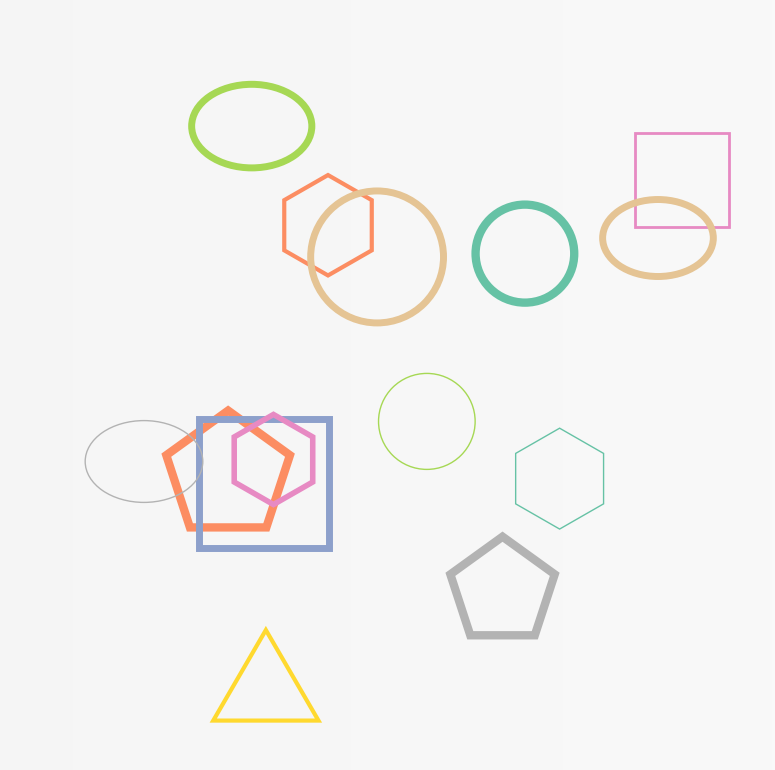[{"shape": "circle", "thickness": 3, "radius": 0.32, "center": [0.677, 0.671]}, {"shape": "hexagon", "thickness": 0.5, "radius": 0.33, "center": [0.722, 0.378]}, {"shape": "hexagon", "thickness": 1.5, "radius": 0.33, "center": [0.423, 0.707]}, {"shape": "pentagon", "thickness": 3, "radius": 0.42, "center": [0.294, 0.383]}, {"shape": "square", "thickness": 2.5, "radius": 0.42, "center": [0.34, 0.372]}, {"shape": "square", "thickness": 1, "radius": 0.3, "center": [0.88, 0.766]}, {"shape": "hexagon", "thickness": 2, "radius": 0.29, "center": [0.353, 0.403]}, {"shape": "oval", "thickness": 2.5, "radius": 0.39, "center": [0.325, 0.836]}, {"shape": "circle", "thickness": 0.5, "radius": 0.31, "center": [0.551, 0.453]}, {"shape": "triangle", "thickness": 1.5, "radius": 0.39, "center": [0.343, 0.103]}, {"shape": "circle", "thickness": 2.5, "radius": 0.43, "center": [0.487, 0.666]}, {"shape": "oval", "thickness": 2.5, "radius": 0.36, "center": [0.849, 0.691]}, {"shape": "oval", "thickness": 0.5, "radius": 0.38, "center": [0.186, 0.401]}, {"shape": "pentagon", "thickness": 3, "radius": 0.35, "center": [0.648, 0.232]}]